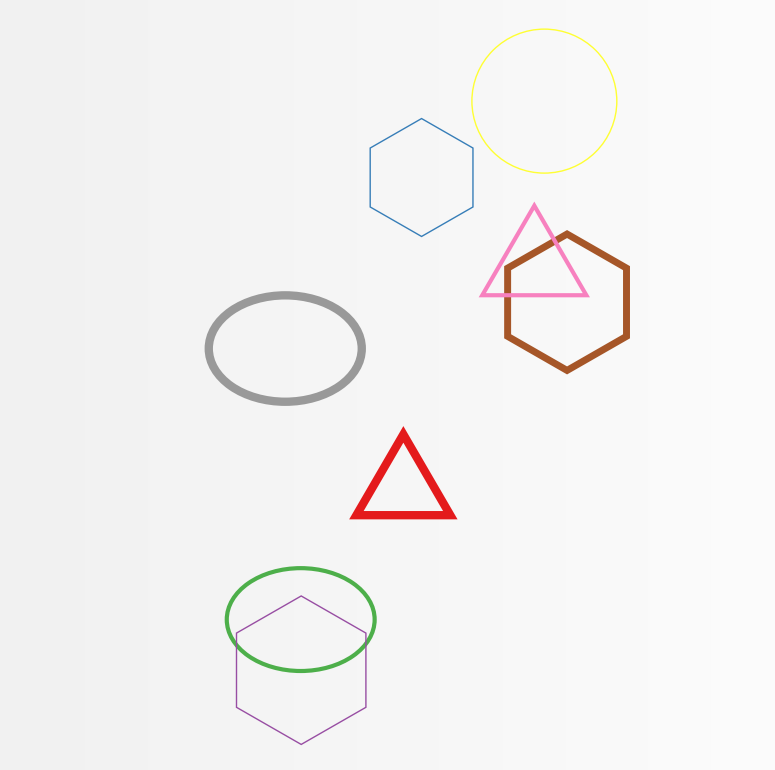[{"shape": "triangle", "thickness": 3, "radius": 0.35, "center": [0.52, 0.366]}, {"shape": "hexagon", "thickness": 0.5, "radius": 0.38, "center": [0.544, 0.769]}, {"shape": "oval", "thickness": 1.5, "radius": 0.48, "center": [0.388, 0.195]}, {"shape": "hexagon", "thickness": 0.5, "radius": 0.48, "center": [0.389, 0.13]}, {"shape": "circle", "thickness": 0.5, "radius": 0.47, "center": [0.702, 0.869]}, {"shape": "hexagon", "thickness": 2.5, "radius": 0.44, "center": [0.732, 0.607]}, {"shape": "triangle", "thickness": 1.5, "radius": 0.39, "center": [0.689, 0.655]}, {"shape": "oval", "thickness": 3, "radius": 0.49, "center": [0.368, 0.547]}]